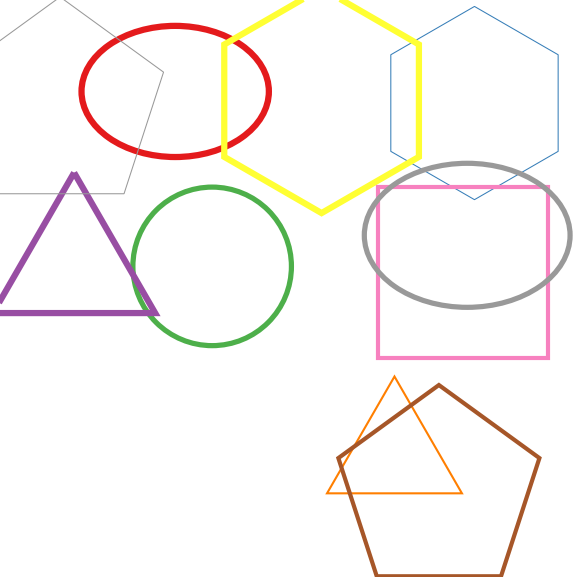[{"shape": "oval", "thickness": 3, "radius": 0.81, "center": [0.303, 0.841]}, {"shape": "hexagon", "thickness": 0.5, "radius": 0.84, "center": [0.822, 0.821]}, {"shape": "circle", "thickness": 2.5, "radius": 0.69, "center": [0.367, 0.538]}, {"shape": "triangle", "thickness": 3, "radius": 0.81, "center": [0.128, 0.538]}, {"shape": "triangle", "thickness": 1, "radius": 0.67, "center": [0.683, 0.212]}, {"shape": "hexagon", "thickness": 3, "radius": 0.97, "center": [0.557, 0.825]}, {"shape": "pentagon", "thickness": 2, "radius": 0.92, "center": [0.76, 0.149]}, {"shape": "square", "thickness": 2, "radius": 0.74, "center": [0.801, 0.527]}, {"shape": "pentagon", "thickness": 0.5, "radius": 0.94, "center": [0.104, 0.816]}, {"shape": "oval", "thickness": 2.5, "radius": 0.89, "center": [0.809, 0.592]}]